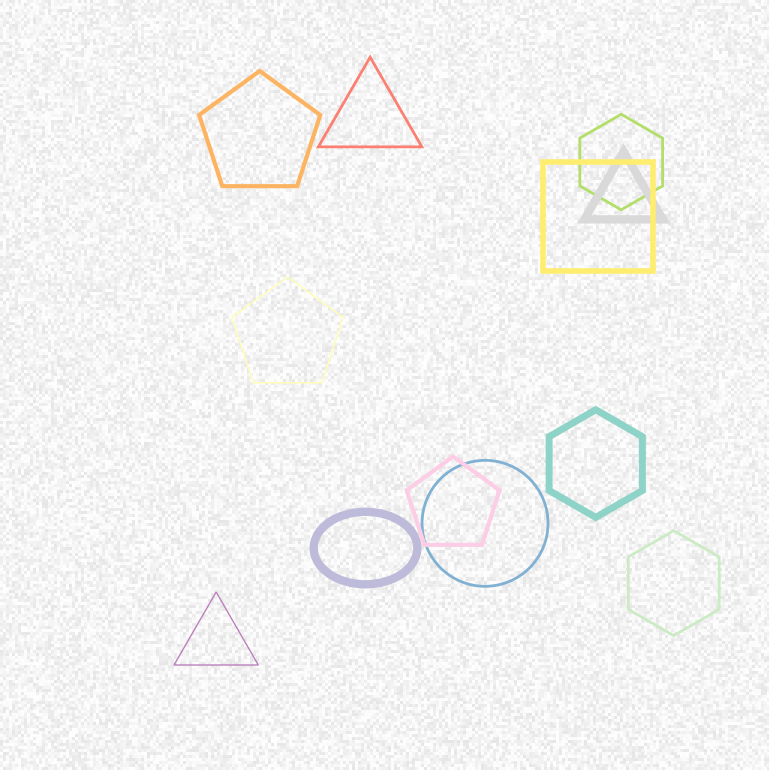[{"shape": "hexagon", "thickness": 2.5, "radius": 0.35, "center": [0.774, 0.398]}, {"shape": "pentagon", "thickness": 0.5, "radius": 0.38, "center": [0.373, 0.564]}, {"shape": "oval", "thickness": 3, "radius": 0.34, "center": [0.475, 0.288]}, {"shape": "triangle", "thickness": 1, "radius": 0.39, "center": [0.481, 0.848]}, {"shape": "circle", "thickness": 1, "radius": 0.41, "center": [0.63, 0.32]}, {"shape": "pentagon", "thickness": 1.5, "radius": 0.41, "center": [0.337, 0.825]}, {"shape": "hexagon", "thickness": 1, "radius": 0.31, "center": [0.807, 0.79]}, {"shape": "pentagon", "thickness": 1.5, "radius": 0.32, "center": [0.588, 0.344]}, {"shape": "triangle", "thickness": 3, "radius": 0.29, "center": [0.81, 0.745]}, {"shape": "triangle", "thickness": 0.5, "radius": 0.32, "center": [0.281, 0.168]}, {"shape": "hexagon", "thickness": 1, "radius": 0.34, "center": [0.875, 0.243]}, {"shape": "square", "thickness": 2, "radius": 0.36, "center": [0.776, 0.719]}]